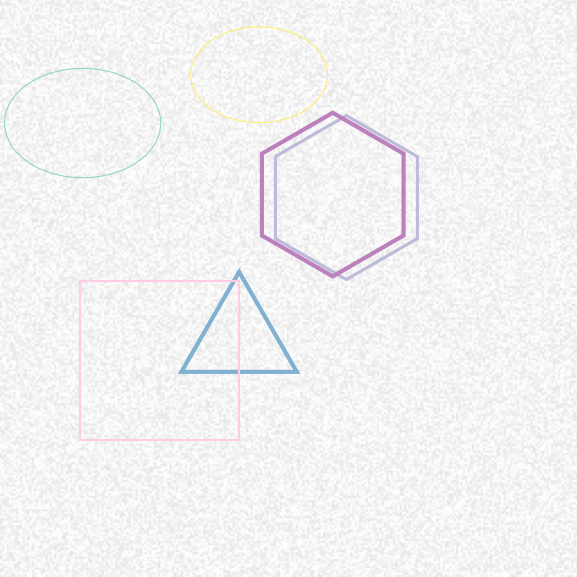[{"shape": "oval", "thickness": 0.5, "radius": 0.68, "center": [0.143, 0.786]}, {"shape": "hexagon", "thickness": 1.5, "radius": 0.71, "center": [0.6, 0.657]}, {"shape": "triangle", "thickness": 2, "radius": 0.58, "center": [0.414, 0.413]}, {"shape": "square", "thickness": 1, "radius": 0.69, "center": [0.277, 0.376]}, {"shape": "hexagon", "thickness": 2, "radius": 0.71, "center": [0.576, 0.662]}, {"shape": "oval", "thickness": 0.5, "radius": 0.59, "center": [0.449, 0.87]}]